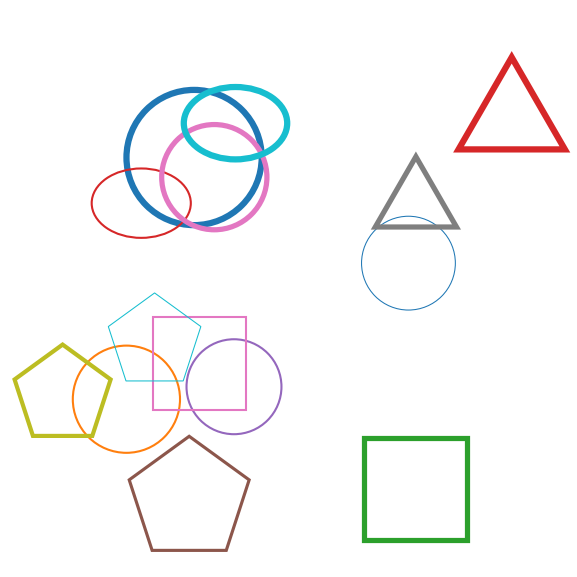[{"shape": "circle", "thickness": 0.5, "radius": 0.41, "center": [0.707, 0.543]}, {"shape": "circle", "thickness": 3, "radius": 0.59, "center": [0.336, 0.726]}, {"shape": "circle", "thickness": 1, "radius": 0.46, "center": [0.219, 0.308]}, {"shape": "square", "thickness": 2.5, "radius": 0.45, "center": [0.719, 0.152]}, {"shape": "triangle", "thickness": 3, "radius": 0.53, "center": [0.886, 0.794]}, {"shape": "oval", "thickness": 1, "radius": 0.43, "center": [0.245, 0.647]}, {"shape": "circle", "thickness": 1, "radius": 0.41, "center": [0.405, 0.329]}, {"shape": "pentagon", "thickness": 1.5, "radius": 0.55, "center": [0.328, 0.134]}, {"shape": "square", "thickness": 1, "radius": 0.4, "center": [0.345, 0.37]}, {"shape": "circle", "thickness": 2.5, "radius": 0.46, "center": [0.371, 0.692]}, {"shape": "triangle", "thickness": 2.5, "radius": 0.41, "center": [0.72, 0.647]}, {"shape": "pentagon", "thickness": 2, "radius": 0.44, "center": [0.108, 0.315]}, {"shape": "pentagon", "thickness": 0.5, "radius": 0.42, "center": [0.268, 0.408]}, {"shape": "oval", "thickness": 3, "radius": 0.45, "center": [0.408, 0.786]}]